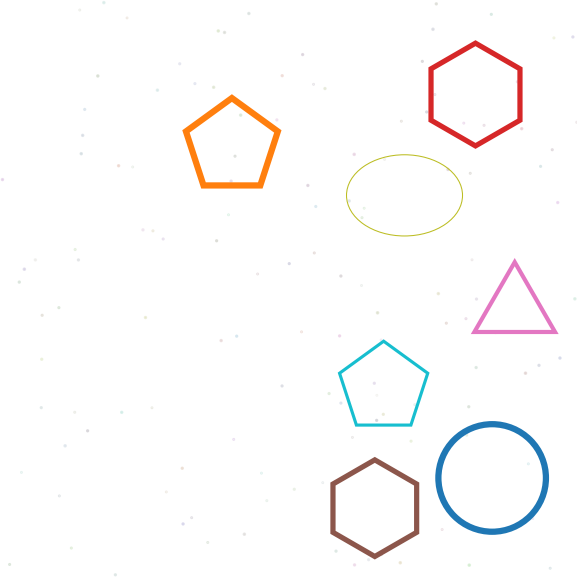[{"shape": "circle", "thickness": 3, "radius": 0.47, "center": [0.852, 0.172]}, {"shape": "pentagon", "thickness": 3, "radius": 0.42, "center": [0.402, 0.746]}, {"shape": "hexagon", "thickness": 2.5, "radius": 0.44, "center": [0.823, 0.835]}, {"shape": "hexagon", "thickness": 2.5, "radius": 0.42, "center": [0.649, 0.119]}, {"shape": "triangle", "thickness": 2, "radius": 0.4, "center": [0.891, 0.465]}, {"shape": "oval", "thickness": 0.5, "radius": 0.5, "center": [0.7, 0.661]}, {"shape": "pentagon", "thickness": 1.5, "radius": 0.4, "center": [0.664, 0.328]}]